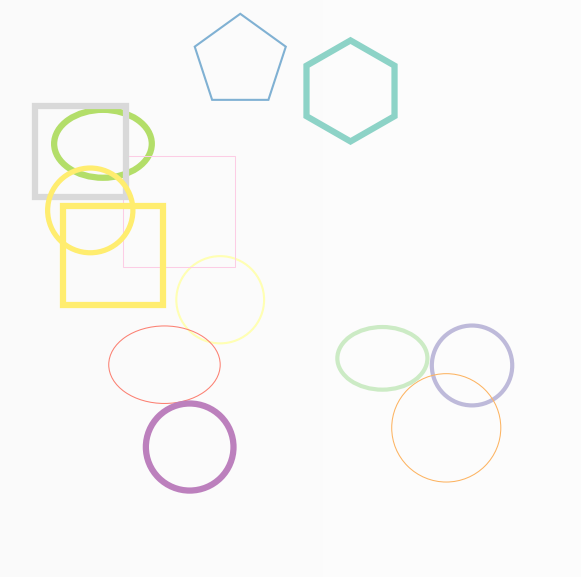[{"shape": "hexagon", "thickness": 3, "radius": 0.44, "center": [0.603, 0.842]}, {"shape": "circle", "thickness": 1, "radius": 0.38, "center": [0.379, 0.48]}, {"shape": "circle", "thickness": 2, "radius": 0.35, "center": [0.812, 0.366]}, {"shape": "oval", "thickness": 0.5, "radius": 0.48, "center": [0.283, 0.368]}, {"shape": "pentagon", "thickness": 1, "radius": 0.41, "center": [0.413, 0.893]}, {"shape": "circle", "thickness": 0.5, "radius": 0.47, "center": [0.768, 0.258]}, {"shape": "oval", "thickness": 3, "radius": 0.42, "center": [0.177, 0.75]}, {"shape": "square", "thickness": 0.5, "radius": 0.48, "center": [0.308, 0.633]}, {"shape": "square", "thickness": 3, "radius": 0.39, "center": [0.138, 0.737]}, {"shape": "circle", "thickness": 3, "radius": 0.38, "center": [0.326, 0.225]}, {"shape": "oval", "thickness": 2, "radius": 0.39, "center": [0.658, 0.379]}, {"shape": "square", "thickness": 3, "radius": 0.43, "center": [0.194, 0.557]}, {"shape": "circle", "thickness": 2.5, "radius": 0.37, "center": [0.155, 0.635]}]